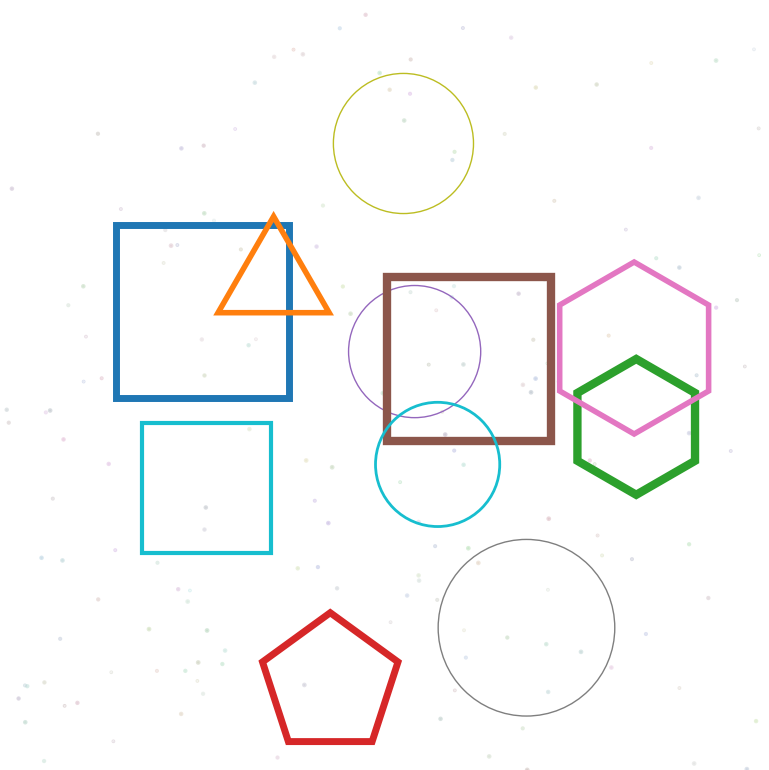[{"shape": "square", "thickness": 2.5, "radius": 0.56, "center": [0.263, 0.596]}, {"shape": "triangle", "thickness": 2, "radius": 0.42, "center": [0.355, 0.636]}, {"shape": "hexagon", "thickness": 3, "radius": 0.44, "center": [0.826, 0.446]}, {"shape": "pentagon", "thickness": 2.5, "radius": 0.46, "center": [0.429, 0.112]}, {"shape": "circle", "thickness": 0.5, "radius": 0.43, "center": [0.538, 0.543]}, {"shape": "square", "thickness": 3, "radius": 0.53, "center": [0.609, 0.534]}, {"shape": "hexagon", "thickness": 2, "radius": 0.56, "center": [0.824, 0.548]}, {"shape": "circle", "thickness": 0.5, "radius": 0.57, "center": [0.684, 0.185]}, {"shape": "circle", "thickness": 0.5, "radius": 0.45, "center": [0.524, 0.814]}, {"shape": "circle", "thickness": 1, "radius": 0.4, "center": [0.568, 0.397]}, {"shape": "square", "thickness": 1.5, "radius": 0.42, "center": [0.269, 0.366]}]